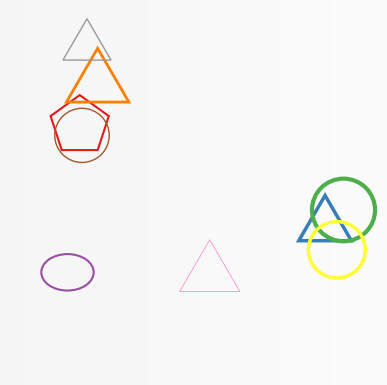[{"shape": "pentagon", "thickness": 1.5, "radius": 0.39, "center": [0.206, 0.674]}, {"shape": "triangle", "thickness": 2.5, "radius": 0.39, "center": [0.839, 0.414]}, {"shape": "circle", "thickness": 3, "radius": 0.41, "center": [0.886, 0.455]}, {"shape": "oval", "thickness": 1.5, "radius": 0.34, "center": [0.174, 0.293]}, {"shape": "triangle", "thickness": 2, "radius": 0.47, "center": [0.252, 0.781]}, {"shape": "circle", "thickness": 2.5, "radius": 0.37, "center": [0.869, 0.351]}, {"shape": "circle", "thickness": 1, "radius": 0.35, "center": [0.212, 0.648]}, {"shape": "triangle", "thickness": 0.5, "radius": 0.45, "center": [0.541, 0.287]}, {"shape": "triangle", "thickness": 1, "radius": 0.36, "center": [0.224, 0.88]}]